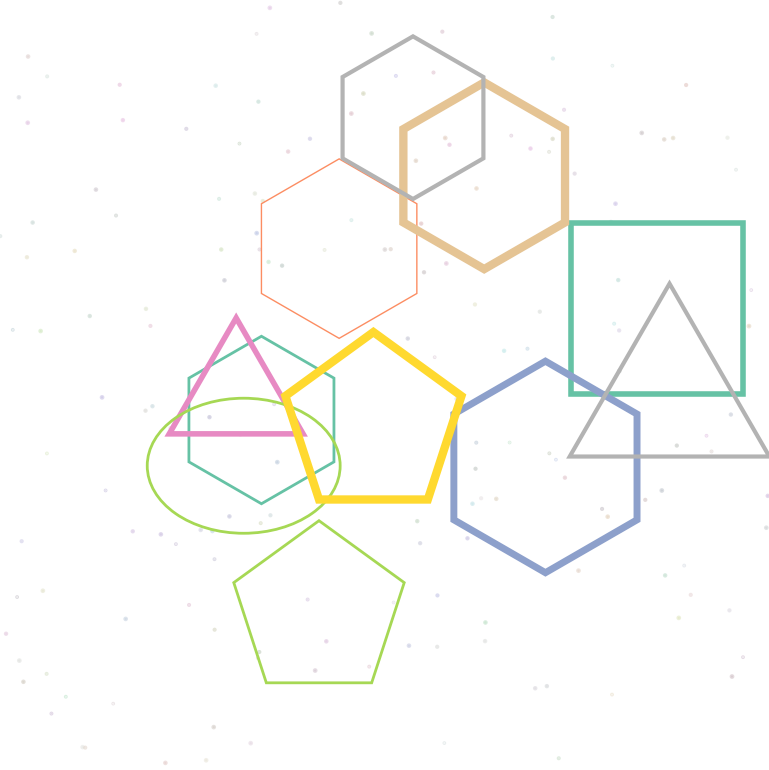[{"shape": "hexagon", "thickness": 1, "radius": 0.54, "center": [0.34, 0.455]}, {"shape": "square", "thickness": 2, "radius": 0.56, "center": [0.853, 0.599]}, {"shape": "hexagon", "thickness": 0.5, "radius": 0.58, "center": [0.44, 0.677]}, {"shape": "hexagon", "thickness": 2.5, "radius": 0.69, "center": [0.708, 0.394]}, {"shape": "triangle", "thickness": 2, "radius": 0.5, "center": [0.307, 0.487]}, {"shape": "oval", "thickness": 1, "radius": 0.63, "center": [0.316, 0.395]}, {"shape": "pentagon", "thickness": 1, "radius": 0.58, "center": [0.414, 0.207]}, {"shape": "pentagon", "thickness": 3, "radius": 0.6, "center": [0.485, 0.449]}, {"shape": "hexagon", "thickness": 3, "radius": 0.61, "center": [0.629, 0.772]}, {"shape": "hexagon", "thickness": 1.5, "radius": 0.53, "center": [0.536, 0.847]}, {"shape": "triangle", "thickness": 1.5, "radius": 0.75, "center": [0.87, 0.482]}]